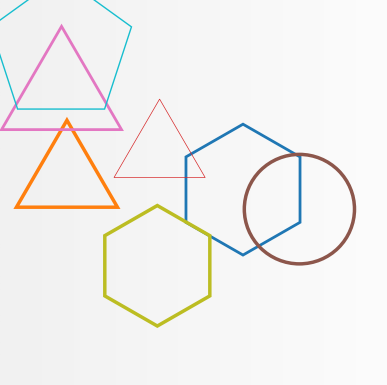[{"shape": "hexagon", "thickness": 2, "radius": 0.85, "center": [0.627, 0.507]}, {"shape": "triangle", "thickness": 2.5, "radius": 0.75, "center": [0.173, 0.537]}, {"shape": "triangle", "thickness": 0.5, "radius": 0.68, "center": [0.412, 0.607]}, {"shape": "circle", "thickness": 2.5, "radius": 0.71, "center": [0.773, 0.457]}, {"shape": "triangle", "thickness": 2, "radius": 0.89, "center": [0.159, 0.753]}, {"shape": "hexagon", "thickness": 2.5, "radius": 0.78, "center": [0.406, 0.31]}, {"shape": "pentagon", "thickness": 1, "radius": 0.95, "center": [0.158, 0.871]}]